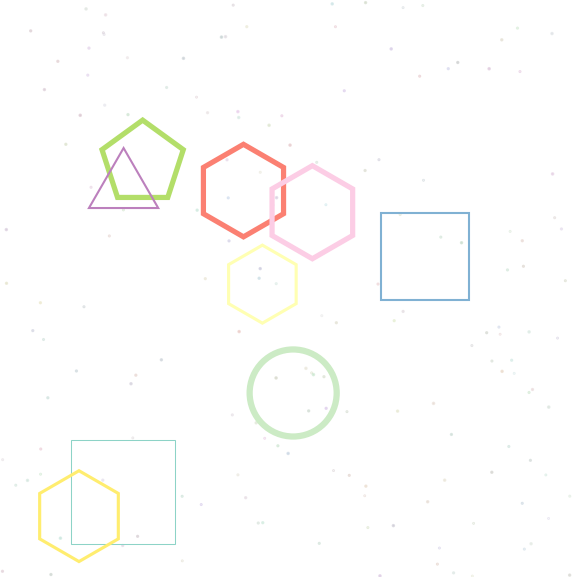[{"shape": "square", "thickness": 0.5, "radius": 0.45, "center": [0.213, 0.147]}, {"shape": "hexagon", "thickness": 1.5, "radius": 0.34, "center": [0.454, 0.507]}, {"shape": "hexagon", "thickness": 2.5, "radius": 0.4, "center": [0.422, 0.669]}, {"shape": "square", "thickness": 1, "radius": 0.38, "center": [0.736, 0.555]}, {"shape": "pentagon", "thickness": 2.5, "radius": 0.37, "center": [0.247, 0.717]}, {"shape": "hexagon", "thickness": 2.5, "radius": 0.4, "center": [0.541, 0.632]}, {"shape": "triangle", "thickness": 1, "radius": 0.35, "center": [0.214, 0.674]}, {"shape": "circle", "thickness": 3, "radius": 0.38, "center": [0.508, 0.319]}, {"shape": "hexagon", "thickness": 1.5, "radius": 0.39, "center": [0.137, 0.105]}]